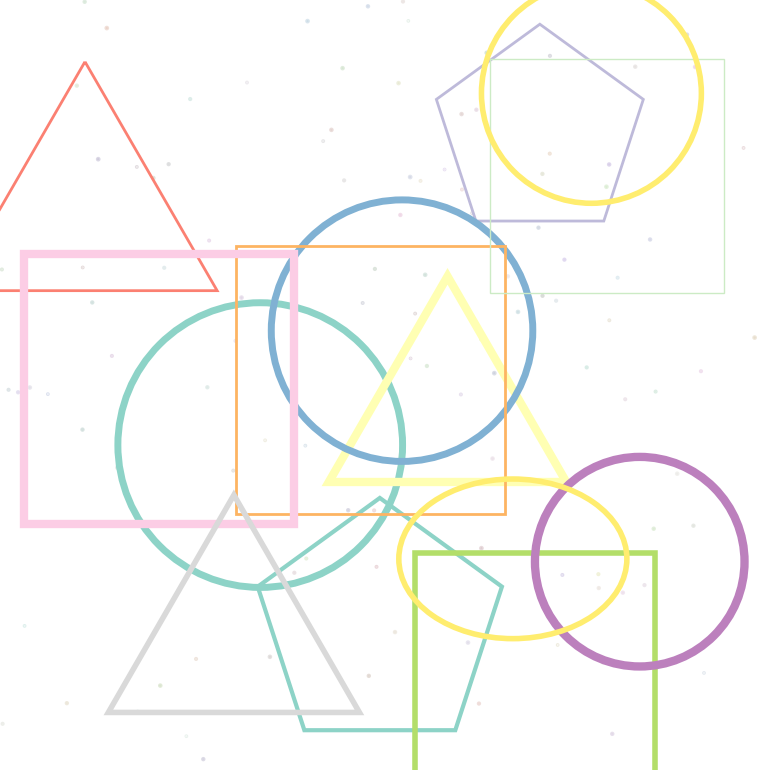[{"shape": "pentagon", "thickness": 1.5, "radius": 0.83, "center": [0.493, 0.187]}, {"shape": "circle", "thickness": 2.5, "radius": 0.92, "center": [0.338, 0.422]}, {"shape": "triangle", "thickness": 3, "radius": 0.89, "center": [0.581, 0.463]}, {"shape": "pentagon", "thickness": 1, "radius": 0.71, "center": [0.701, 0.827]}, {"shape": "triangle", "thickness": 1, "radius": 0.99, "center": [0.11, 0.722]}, {"shape": "circle", "thickness": 2.5, "radius": 0.85, "center": [0.522, 0.571]}, {"shape": "square", "thickness": 1, "radius": 0.87, "center": [0.481, 0.507]}, {"shape": "square", "thickness": 2, "radius": 0.78, "center": [0.695, 0.126]}, {"shape": "square", "thickness": 3, "radius": 0.88, "center": [0.206, 0.495]}, {"shape": "triangle", "thickness": 2, "radius": 0.94, "center": [0.304, 0.169]}, {"shape": "circle", "thickness": 3, "radius": 0.68, "center": [0.831, 0.271]}, {"shape": "square", "thickness": 0.5, "radius": 0.76, "center": [0.788, 0.771]}, {"shape": "circle", "thickness": 2, "radius": 0.71, "center": [0.768, 0.879]}, {"shape": "oval", "thickness": 2, "radius": 0.74, "center": [0.666, 0.274]}]